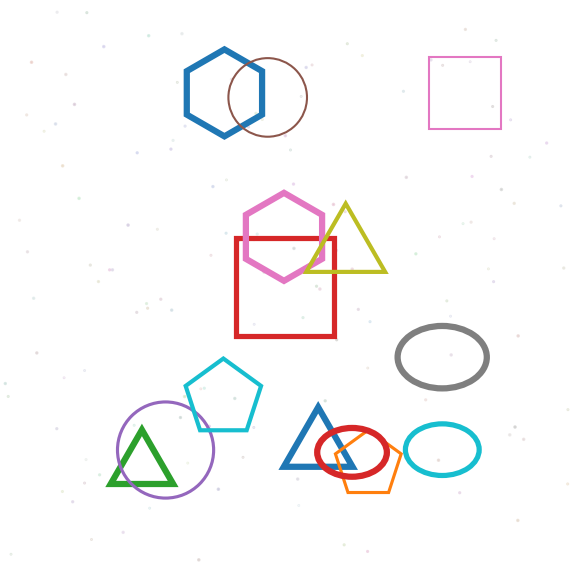[{"shape": "triangle", "thickness": 3, "radius": 0.34, "center": [0.551, 0.225]}, {"shape": "hexagon", "thickness": 3, "radius": 0.38, "center": [0.389, 0.838]}, {"shape": "pentagon", "thickness": 1.5, "radius": 0.3, "center": [0.638, 0.195]}, {"shape": "triangle", "thickness": 3, "radius": 0.31, "center": [0.246, 0.192]}, {"shape": "square", "thickness": 2.5, "radius": 0.42, "center": [0.494, 0.502]}, {"shape": "oval", "thickness": 3, "radius": 0.3, "center": [0.61, 0.216]}, {"shape": "circle", "thickness": 1.5, "radius": 0.42, "center": [0.287, 0.22]}, {"shape": "circle", "thickness": 1, "radius": 0.34, "center": [0.464, 0.83]}, {"shape": "hexagon", "thickness": 3, "radius": 0.38, "center": [0.492, 0.589]}, {"shape": "square", "thickness": 1, "radius": 0.31, "center": [0.805, 0.838]}, {"shape": "oval", "thickness": 3, "radius": 0.39, "center": [0.766, 0.381]}, {"shape": "triangle", "thickness": 2, "radius": 0.39, "center": [0.599, 0.568]}, {"shape": "pentagon", "thickness": 2, "radius": 0.34, "center": [0.387, 0.31]}, {"shape": "oval", "thickness": 2.5, "radius": 0.32, "center": [0.766, 0.22]}]